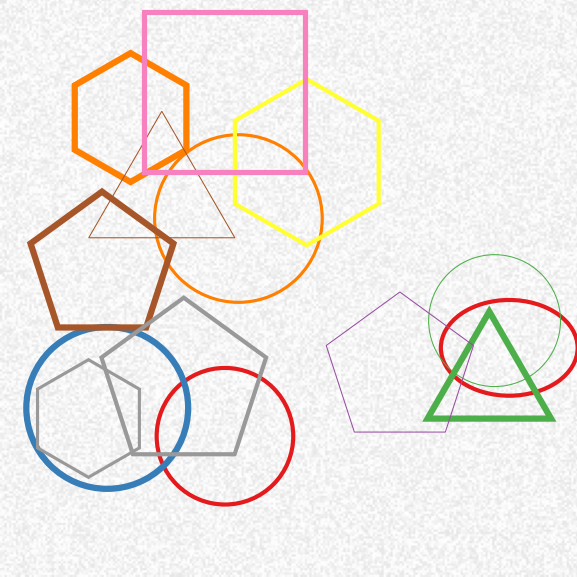[{"shape": "oval", "thickness": 2, "radius": 0.59, "center": [0.882, 0.397]}, {"shape": "circle", "thickness": 2, "radius": 0.59, "center": [0.39, 0.244]}, {"shape": "circle", "thickness": 3, "radius": 0.7, "center": [0.186, 0.293]}, {"shape": "circle", "thickness": 0.5, "radius": 0.57, "center": [0.856, 0.444]}, {"shape": "triangle", "thickness": 3, "radius": 0.62, "center": [0.847, 0.336]}, {"shape": "pentagon", "thickness": 0.5, "radius": 0.67, "center": [0.692, 0.359]}, {"shape": "hexagon", "thickness": 3, "radius": 0.56, "center": [0.226, 0.796]}, {"shape": "circle", "thickness": 1.5, "radius": 0.73, "center": [0.413, 0.621]}, {"shape": "hexagon", "thickness": 2, "radius": 0.72, "center": [0.531, 0.718]}, {"shape": "triangle", "thickness": 0.5, "radius": 0.73, "center": [0.28, 0.66]}, {"shape": "pentagon", "thickness": 3, "radius": 0.65, "center": [0.177, 0.537]}, {"shape": "square", "thickness": 2.5, "radius": 0.69, "center": [0.389, 0.84]}, {"shape": "hexagon", "thickness": 1.5, "radius": 0.51, "center": [0.153, 0.274]}, {"shape": "pentagon", "thickness": 2, "radius": 0.75, "center": [0.318, 0.334]}]